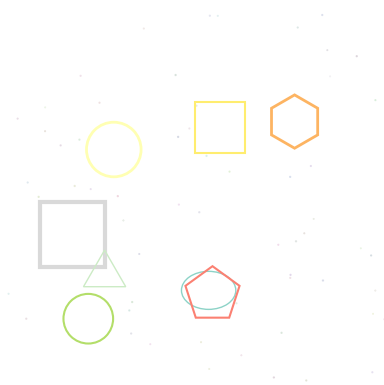[{"shape": "oval", "thickness": 1, "radius": 0.35, "center": [0.542, 0.246]}, {"shape": "circle", "thickness": 2, "radius": 0.35, "center": [0.296, 0.612]}, {"shape": "pentagon", "thickness": 1.5, "radius": 0.37, "center": [0.552, 0.235]}, {"shape": "hexagon", "thickness": 2, "radius": 0.35, "center": [0.765, 0.684]}, {"shape": "circle", "thickness": 1.5, "radius": 0.32, "center": [0.229, 0.172]}, {"shape": "square", "thickness": 3, "radius": 0.42, "center": [0.187, 0.392]}, {"shape": "triangle", "thickness": 1, "radius": 0.32, "center": [0.272, 0.287]}, {"shape": "square", "thickness": 1.5, "radius": 0.33, "center": [0.571, 0.669]}]